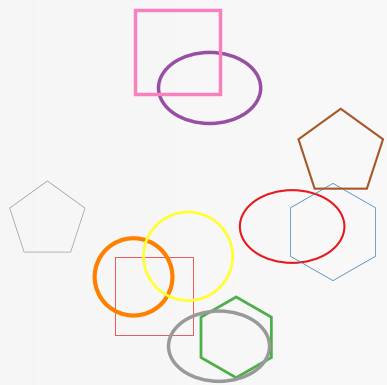[{"shape": "oval", "thickness": 1.5, "radius": 0.67, "center": [0.754, 0.412]}, {"shape": "square", "thickness": 0.5, "radius": 0.5, "center": [0.397, 0.231]}, {"shape": "hexagon", "thickness": 0.5, "radius": 0.63, "center": [0.859, 0.397]}, {"shape": "hexagon", "thickness": 2, "radius": 0.52, "center": [0.609, 0.124]}, {"shape": "oval", "thickness": 2.5, "radius": 0.66, "center": [0.541, 0.772]}, {"shape": "circle", "thickness": 3, "radius": 0.5, "center": [0.345, 0.281]}, {"shape": "circle", "thickness": 2, "radius": 0.57, "center": [0.485, 0.334]}, {"shape": "pentagon", "thickness": 1.5, "radius": 0.57, "center": [0.879, 0.603]}, {"shape": "square", "thickness": 2.5, "radius": 0.55, "center": [0.459, 0.864]}, {"shape": "pentagon", "thickness": 0.5, "radius": 0.51, "center": [0.122, 0.428]}, {"shape": "oval", "thickness": 2.5, "radius": 0.65, "center": [0.565, 0.101]}]